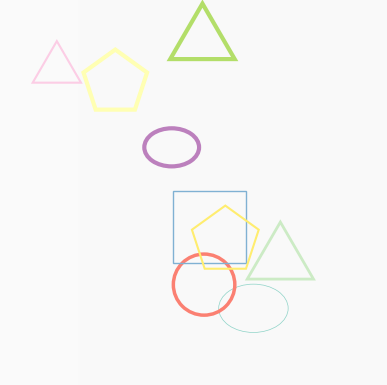[{"shape": "oval", "thickness": 0.5, "radius": 0.45, "center": [0.654, 0.199]}, {"shape": "pentagon", "thickness": 3, "radius": 0.43, "center": [0.298, 0.785]}, {"shape": "circle", "thickness": 2.5, "radius": 0.4, "center": [0.527, 0.261]}, {"shape": "square", "thickness": 1, "radius": 0.47, "center": [0.542, 0.41]}, {"shape": "triangle", "thickness": 3, "radius": 0.48, "center": [0.522, 0.895]}, {"shape": "triangle", "thickness": 1.5, "radius": 0.36, "center": [0.147, 0.821]}, {"shape": "oval", "thickness": 3, "radius": 0.35, "center": [0.443, 0.617]}, {"shape": "triangle", "thickness": 2, "radius": 0.49, "center": [0.724, 0.324]}, {"shape": "pentagon", "thickness": 1.5, "radius": 0.45, "center": [0.581, 0.375]}]